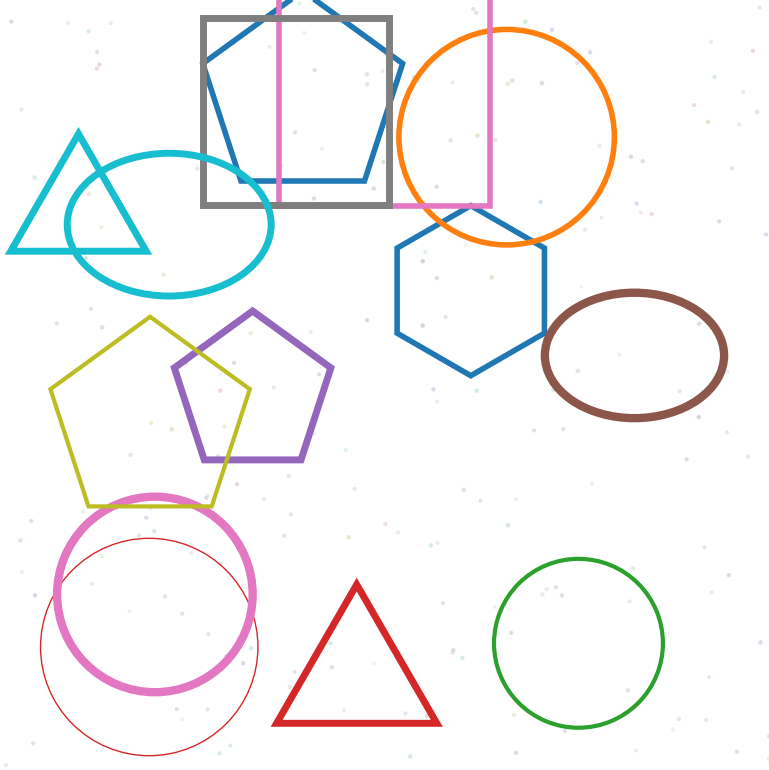[{"shape": "hexagon", "thickness": 2, "radius": 0.55, "center": [0.611, 0.623]}, {"shape": "pentagon", "thickness": 2, "radius": 0.68, "center": [0.393, 0.875]}, {"shape": "circle", "thickness": 2, "radius": 0.7, "center": [0.658, 0.822]}, {"shape": "circle", "thickness": 1.5, "radius": 0.55, "center": [0.751, 0.165]}, {"shape": "triangle", "thickness": 2.5, "radius": 0.6, "center": [0.463, 0.121]}, {"shape": "circle", "thickness": 0.5, "radius": 0.71, "center": [0.194, 0.16]}, {"shape": "pentagon", "thickness": 2.5, "radius": 0.53, "center": [0.328, 0.489]}, {"shape": "oval", "thickness": 3, "radius": 0.58, "center": [0.824, 0.538]}, {"shape": "circle", "thickness": 3, "radius": 0.63, "center": [0.201, 0.228]}, {"shape": "square", "thickness": 2, "radius": 0.69, "center": [0.499, 0.87]}, {"shape": "square", "thickness": 2.5, "radius": 0.61, "center": [0.385, 0.856]}, {"shape": "pentagon", "thickness": 1.5, "radius": 0.68, "center": [0.195, 0.452]}, {"shape": "oval", "thickness": 2.5, "radius": 0.66, "center": [0.22, 0.708]}, {"shape": "triangle", "thickness": 2.5, "radius": 0.51, "center": [0.102, 0.725]}]